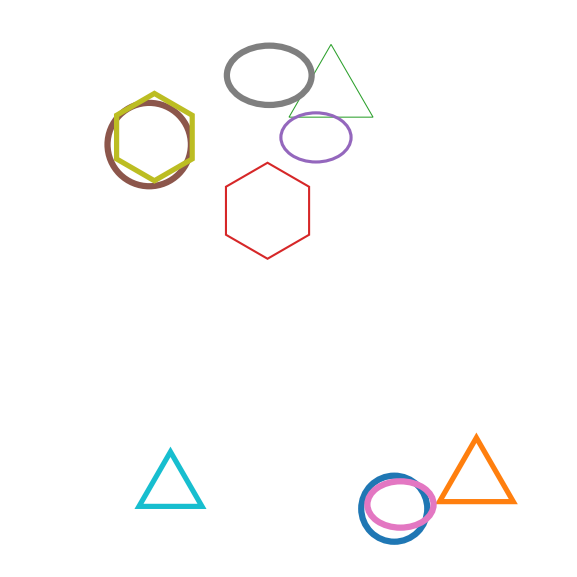[{"shape": "circle", "thickness": 3, "radius": 0.29, "center": [0.683, 0.118]}, {"shape": "triangle", "thickness": 2.5, "radius": 0.37, "center": [0.825, 0.167]}, {"shape": "triangle", "thickness": 0.5, "radius": 0.42, "center": [0.573, 0.838]}, {"shape": "hexagon", "thickness": 1, "radius": 0.42, "center": [0.463, 0.634]}, {"shape": "oval", "thickness": 1.5, "radius": 0.3, "center": [0.547, 0.761]}, {"shape": "circle", "thickness": 3, "radius": 0.36, "center": [0.258, 0.749]}, {"shape": "oval", "thickness": 3, "radius": 0.29, "center": [0.693, 0.126]}, {"shape": "oval", "thickness": 3, "radius": 0.37, "center": [0.466, 0.869]}, {"shape": "hexagon", "thickness": 2.5, "radius": 0.38, "center": [0.267, 0.762]}, {"shape": "triangle", "thickness": 2.5, "radius": 0.31, "center": [0.295, 0.154]}]